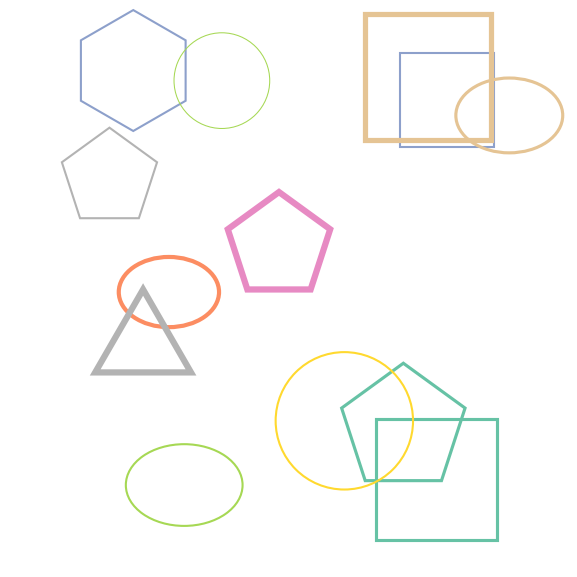[{"shape": "square", "thickness": 1.5, "radius": 0.52, "center": [0.755, 0.17]}, {"shape": "pentagon", "thickness": 1.5, "radius": 0.56, "center": [0.698, 0.258]}, {"shape": "oval", "thickness": 2, "radius": 0.43, "center": [0.292, 0.493]}, {"shape": "hexagon", "thickness": 1, "radius": 0.52, "center": [0.231, 0.877]}, {"shape": "square", "thickness": 1, "radius": 0.41, "center": [0.774, 0.826]}, {"shape": "pentagon", "thickness": 3, "radius": 0.47, "center": [0.483, 0.573]}, {"shape": "circle", "thickness": 0.5, "radius": 0.41, "center": [0.384, 0.86]}, {"shape": "oval", "thickness": 1, "radius": 0.51, "center": [0.319, 0.159]}, {"shape": "circle", "thickness": 1, "radius": 0.59, "center": [0.596, 0.27]}, {"shape": "square", "thickness": 2.5, "radius": 0.54, "center": [0.741, 0.865]}, {"shape": "oval", "thickness": 1.5, "radius": 0.46, "center": [0.882, 0.799]}, {"shape": "triangle", "thickness": 3, "radius": 0.48, "center": [0.248, 0.402]}, {"shape": "pentagon", "thickness": 1, "radius": 0.43, "center": [0.19, 0.691]}]